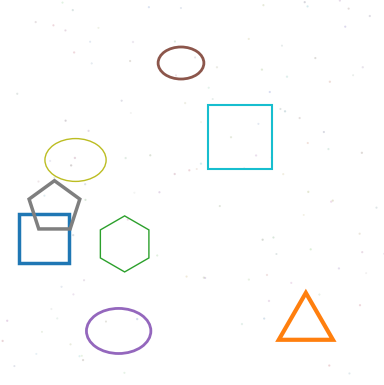[{"shape": "square", "thickness": 2.5, "radius": 0.32, "center": [0.114, 0.38]}, {"shape": "triangle", "thickness": 3, "radius": 0.41, "center": [0.794, 0.158]}, {"shape": "hexagon", "thickness": 1, "radius": 0.36, "center": [0.324, 0.366]}, {"shape": "oval", "thickness": 2, "radius": 0.42, "center": [0.308, 0.14]}, {"shape": "oval", "thickness": 2, "radius": 0.3, "center": [0.47, 0.836]}, {"shape": "pentagon", "thickness": 2.5, "radius": 0.35, "center": [0.141, 0.461]}, {"shape": "oval", "thickness": 1, "radius": 0.4, "center": [0.196, 0.584]}, {"shape": "square", "thickness": 1.5, "radius": 0.41, "center": [0.623, 0.645]}]